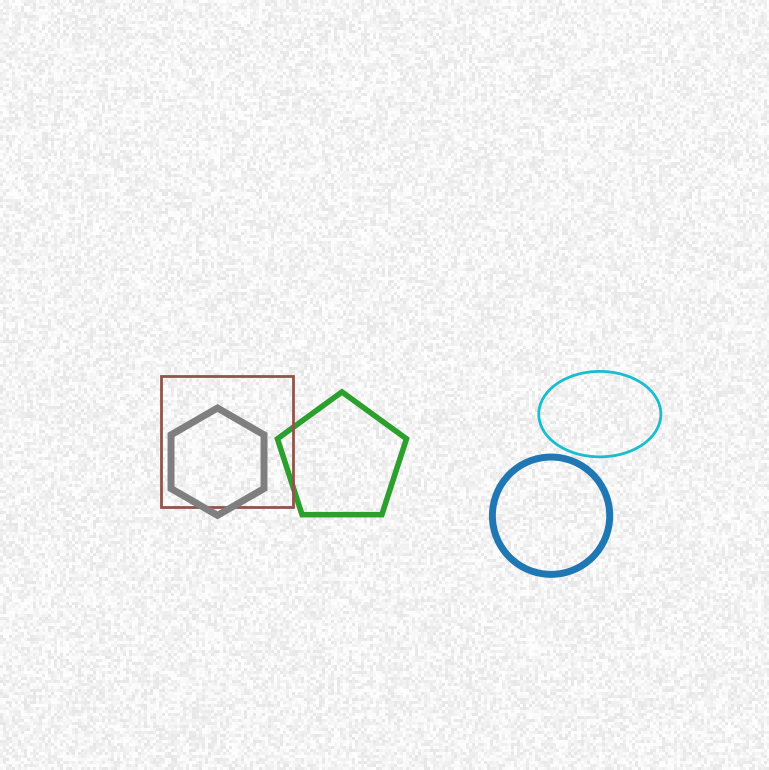[{"shape": "circle", "thickness": 2.5, "radius": 0.38, "center": [0.716, 0.33]}, {"shape": "pentagon", "thickness": 2, "radius": 0.44, "center": [0.444, 0.403]}, {"shape": "square", "thickness": 1, "radius": 0.43, "center": [0.295, 0.427]}, {"shape": "hexagon", "thickness": 2.5, "radius": 0.35, "center": [0.282, 0.4]}, {"shape": "oval", "thickness": 1, "radius": 0.4, "center": [0.779, 0.462]}]